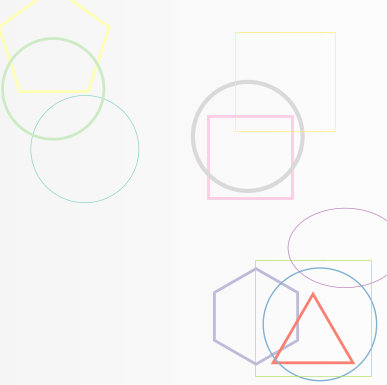[{"shape": "circle", "thickness": 0.5, "radius": 0.7, "center": [0.219, 0.613]}, {"shape": "pentagon", "thickness": 2, "radius": 0.75, "center": [0.14, 0.883]}, {"shape": "hexagon", "thickness": 2, "radius": 0.62, "center": [0.661, 0.178]}, {"shape": "triangle", "thickness": 2, "radius": 0.59, "center": [0.808, 0.117]}, {"shape": "circle", "thickness": 1, "radius": 0.73, "center": [0.826, 0.158]}, {"shape": "square", "thickness": 0.5, "radius": 0.75, "center": [0.809, 0.174]}, {"shape": "square", "thickness": 2, "radius": 0.54, "center": [0.645, 0.592]}, {"shape": "circle", "thickness": 3, "radius": 0.71, "center": [0.639, 0.646]}, {"shape": "oval", "thickness": 0.5, "radius": 0.74, "center": [0.891, 0.356]}, {"shape": "circle", "thickness": 2, "radius": 0.65, "center": [0.137, 0.769]}, {"shape": "square", "thickness": 0.5, "radius": 0.65, "center": [0.735, 0.788]}]